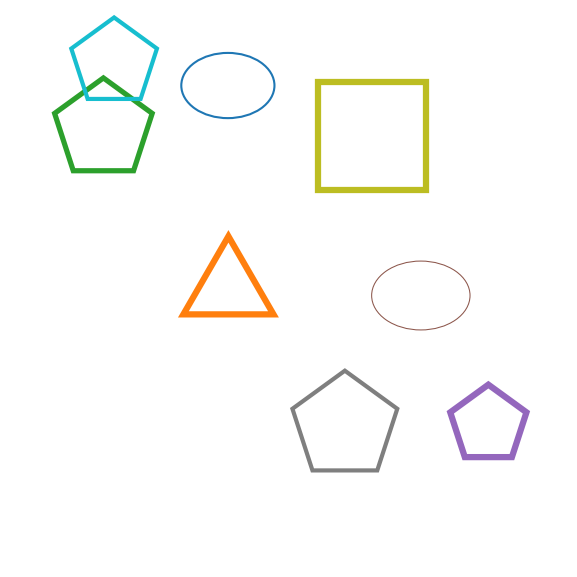[{"shape": "oval", "thickness": 1, "radius": 0.4, "center": [0.395, 0.851]}, {"shape": "triangle", "thickness": 3, "radius": 0.45, "center": [0.396, 0.5]}, {"shape": "pentagon", "thickness": 2.5, "radius": 0.44, "center": [0.179, 0.775]}, {"shape": "pentagon", "thickness": 3, "radius": 0.35, "center": [0.846, 0.264]}, {"shape": "oval", "thickness": 0.5, "radius": 0.43, "center": [0.729, 0.487]}, {"shape": "pentagon", "thickness": 2, "radius": 0.48, "center": [0.597, 0.262]}, {"shape": "square", "thickness": 3, "radius": 0.47, "center": [0.644, 0.763]}, {"shape": "pentagon", "thickness": 2, "radius": 0.39, "center": [0.198, 0.891]}]